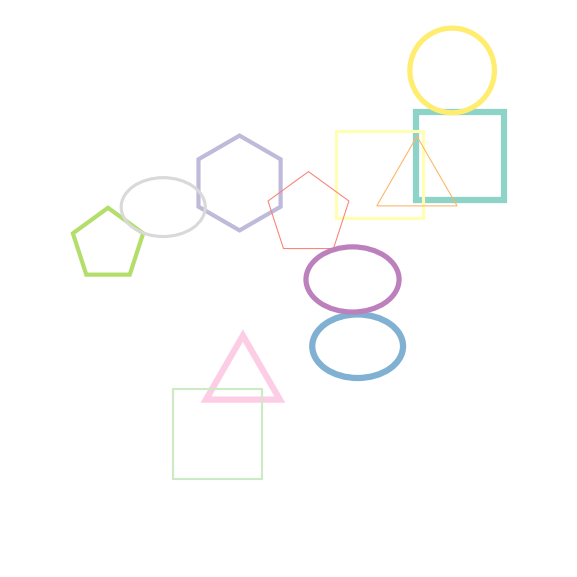[{"shape": "square", "thickness": 3, "radius": 0.38, "center": [0.797, 0.729]}, {"shape": "square", "thickness": 1.5, "radius": 0.38, "center": [0.657, 0.698]}, {"shape": "hexagon", "thickness": 2, "radius": 0.41, "center": [0.415, 0.682]}, {"shape": "pentagon", "thickness": 0.5, "radius": 0.37, "center": [0.534, 0.628]}, {"shape": "oval", "thickness": 3, "radius": 0.39, "center": [0.619, 0.4]}, {"shape": "triangle", "thickness": 0.5, "radius": 0.4, "center": [0.722, 0.683]}, {"shape": "pentagon", "thickness": 2, "radius": 0.32, "center": [0.187, 0.575]}, {"shape": "triangle", "thickness": 3, "radius": 0.37, "center": [0.421, 0.344]}, {"shape": "oval", "thickness": 1.5, "radius": 0.36, "center": [0.283, 0.641]}, {"shape": "oval", "thickness": 2.5, "radius": 0.4, "center": [0.61, 0.515]}, {"shape": "square", "thickness": 1, "radius": 0.39, "center": [0.376, 0.247]}, {"shape": "circle", "thickness": 2.5, "radius": 0.37, "center": [0.783, 0.877]}]